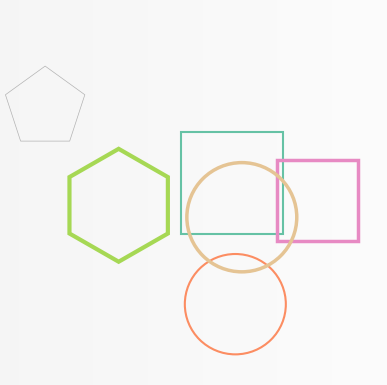[{"shape": "square", "thickness": 1.5, "radius": 0.66, "center": [0.599, 0.523]}, {"shape": "circle", "thickness": 1.5, "radius": 0.65, "center": [0.607, 0.21]}, {"shape": "square", "thickness": 2.5, "radius": 0.52, "center": [0.819, 0.48]}, {"shape": "hexagon", "thickness": 3, "radius": 0.73, "center": [0.306, 0.467]}, {"shape": "circle", "thickness": 2.5, "radius": 0.71, "center": [0.624, 0.436]}, {"shape": "pentagon", "thickness": 0.5, "radius": 0.54, "center": [0.116, 0.721]}]